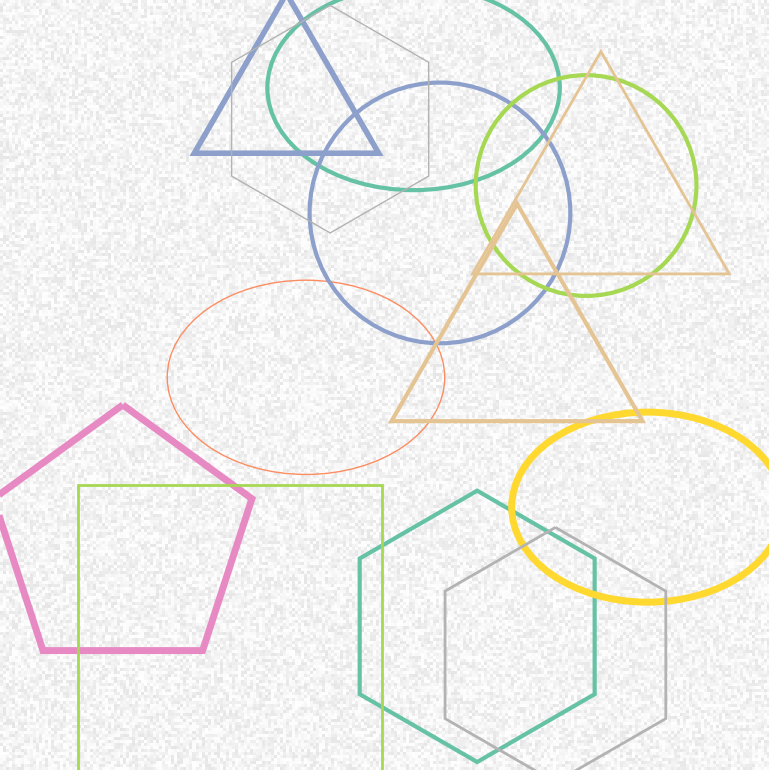[{"shape": "hexagon", "thickness": 1.5, "radius": 0.88, "center": [0.62, 0.187]}, {"shape": "oval", "thickness": 1.5, "radius": 0.95, "center": [0.537, 0.886]}, {"shape": "oval", "thickness": 0.5, "radius": 0.9, "center": [0.397, 0.51]}, {"shape": "circle", "thickness": 1.5, "radius": 0.85, "center": [0.571, 0.723]}, {"shape": "triangle", "thickness": 2, "radius": 0.69, "center": [0.372, 0.87]}, {"shape": "pentagon", "thickness": 2.5, "radius": 0.88, "center": [0.159, 0.298]}, {"shape": "circle", "thickness": 1.5, "radius": 0.72, "center": [0.761, 0.759]}, {"shape": "square", "thickness": 1, "radius": 0.99, "center": [0.298, 0.173]}, {"shape": "oval", "thickness": 2.5, "radius": 0.88, "center": [0.841, 0.341]}, {"shape": "triangle", "thickness": 1.5, "radius": 0.94, "center": [0.671, 0.547]}, {"shape": "triangle", "thickness": 1, "radius": 0.96, "center": [0.78, 0.741]}, {"shape": "hexagon", "thickness": 1, "radius": 0.83, "center": [0.721, 0.15]}, {"shape": "hexagon", "thickness": 0.5, "radius": 0.74, "center": [0.429, 0.845]}]